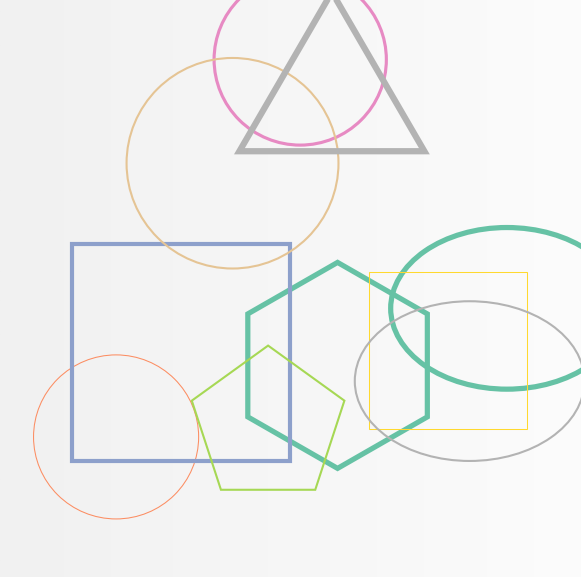[{"shape": "oval", "thickness": 2.5, "radius": 1.0, "center": [0.872, 0.465]}, {"shape": "hexagon", "thickness": 2.5, "radius": 0.89, "center": [0.581, 0.366]}, {"shape": "circle", "thickness": 0.5, "radius": 0.71, "center": [0.2, 0.243]}, {"shape": "square", "thickness": 2, "radius": 0.94, "center": [0.312, 0.389]}, {"shape": "circle", "thickness": 1.5, "radius": 0.74, "center": [0.517, 0.896]}, {"shape": "pentagon", "thickness": 1, "radius": 0.69, "center": [0.461, 0.263]}, {"shape": "square", "thickness": 0.5, "radius": 0.68, "center": [0.771, 0.392]}, {"shape": "circle", "thickness": 1, "radius": 0.91, "center": [0.4, 0.716]}, {"shape": "oval", "thickness": 1, "radius": 0.99, "center": [0.808, 0.339]}, {"shape": "triangle", "thickness": 3, "radius": 0.92, "center": [0.571, 0.829]}]